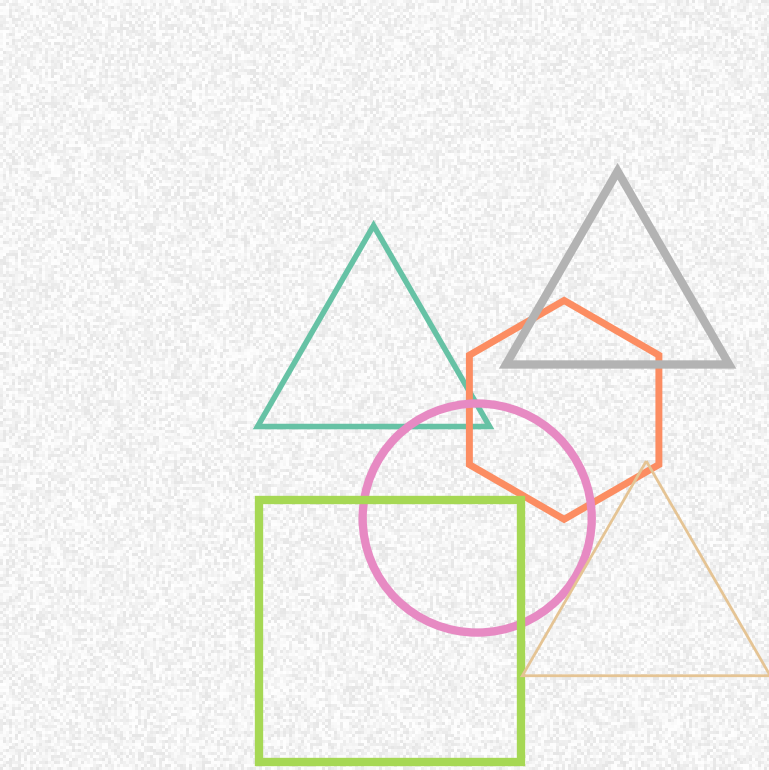[{"shape": "triangle", "thickness": 2, "radius": 0.87, "center": [0.485, 0.533]}, {"shape": "hexagon", "thickness": 2.5, "radius": 0.71, "center": [0.733, 0.468]}, {"shape": "circle", "thickness": 3, "radius": 0.74, "center": [0.62, 0.327]}, {"shape": "square", "thickness": 3, "radius": 0.85, "center": [0.506, 0.181]}, {"shape": "triangle", "thickness": 1, "radius": 0.93, "center": [0.839, 0.215]}, {"shape": "triangle", "thickness": 3, "radius": 0.84, "center": [0.802, 0.61]}]